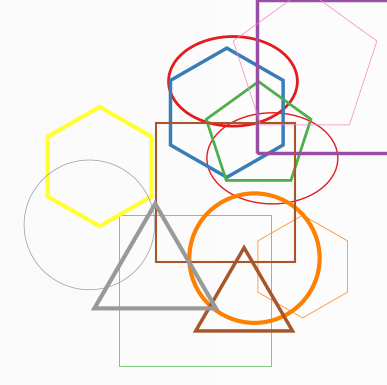[{"shape": "oval", "thickness": 2, "radius": 0.83, "center": [0.601, 0.789]}, {"shape": "oval", "thickness": 1, "radius": 0.84, "center": [0.703, 0.589]}, {"shape": "hexagon", "thickness": 2.5, "radius": 0.84, "center": [0.585, 0.707]}, {"shape": "square", "thickness": 0.5, "radius": 0.99, "center": [0.503, 0.245]}, {"shape": "pentagon", "thickness": 2, "radius": 0.71, "center": [0.667, 0.646]}, {"shape": "square", "thickness": 2.5, "radius": 0.99, "center": [0.862, 0.802]}, {"shape": "circle", "thickness": 3, "radius": 0.84, "center": [0.657, 0.329]}, {"shape": "hexagon", "thickness": 0.5, "radius": 0.67, "center": [0.781, 0.308]}, {"shape": "hexagon", "thickness": 3, "radius": 0.77, "center": [0.257, 0.567]}, {"shape": "square", "thickness": 1.5, "radius": 0.9, "center": [0.582, 0.5]}, {"shape": "triangle", "thickness": 2.5, "radius": 0.72, "center": [0.63, 0.213]}, {"shape": "pentagon", "thickness": 0.5, "radius": 0.97, "center": [0.787, 0.833]}, {"shape": "circle", "thickness": 0.5, "radius": 0.84, "center": [0.231, 0.416]}, {"shape": "triangle", "thickness": 3, "radius": 0.91, "center": [0.4, 0.29]}]